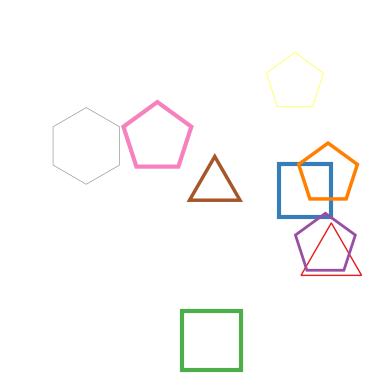[{"shape": "triangle", "thickness": 1, "radius": 0.45, "center": [0.861, 0.33]}, {"shape": "square", "thickness": 3, "radius": 0.34, "center": [0.792, 0.505]}, {"shape": "square", "thickness": 3, "radius": 0.39, "center": [0.549, 0.115]}, {"shape": "pentagon", "thickness": 2, "radius": 0.41, "center": [0.845, 0.364]}, {"shape": "pentagon", "thickness": 2.5, "radius": 0.4, "center": [0.852, 0.548]}, {"shape": "pentagon", "thickness": 0.5, "radius": 0.39, "center": [0.766, 0.786]}, {"shape": "triangle", "thickness": 2.5, "radius": 0.38, "center": [0.558, 0.518]}, {"shape": "pentagon", "thickness": 3, "radius": 0.46, "center": [0.409, 0.642]}, {"shape": "hexagon", "thickness": 0.5, "radius": 0.5, "center": [0.224, 0.621]}]